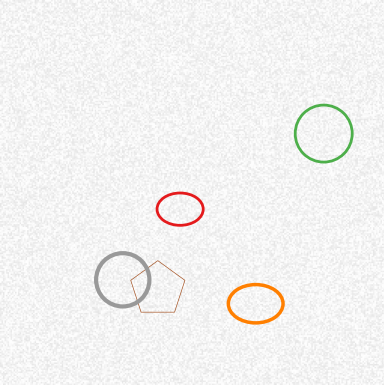[{"shape": "oval", "thickness": 2, "radius": 0.3, "center": [0.468, 0.457]}, {"shape": "circle", "thickness": 2, "radius": 0.37, "center": [0.841, 0.653]}, {"shape": "oval", "thickness": 2.5, "radius": 0.36, "center": [0.664, 0.211]}, {"shape": "pentagon", "thickness": 0.5, "radius": 0.37, "center": [0.41, 0.249]}, {"shape": "circle", "thickness": 3, "radius": 0.35, "center": [0.319, 0.273]}]